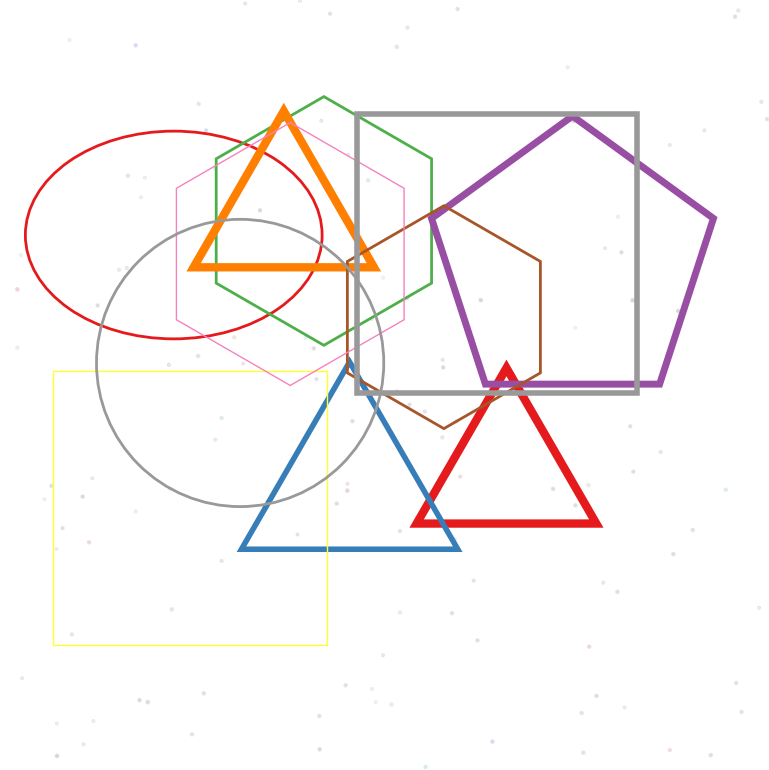[{"shape": "triangle", "thickness": 3, "radius": 0.67, "center": [0.658, 0.387]}, {"shape": "oval", "thickness": 1, "radius": 0.96, "center": [0.226, 0.695]}, {"shape": "triangle", "thickness": 2, "radius": 0.81, "center": [0.454, 0.368]}, {"shape": "hexagon", "thickness": 1, "radius": 0.81, "center": [0.421, 0.713]}, {"shape": "pentagon", "thickness": 2.5, "radius": 0.96, "center": [0.744, 0.657]}, {"shape": "triangle", "thickness": 3, "radius": 0.68, "center": [0.369, 0.72]}, {"shape": "square", "thickness": 0.5, "radius": 0.89, "center": [0.247, 0.34]}, {"shape": "hexagon", "thickness": 1, "radius": 0.72, "center": [0.576, 0.588]}, {"shape": "hexagon", "thickness": 0.5, "radius": 0.85, "center": [0.377, 0.67]}, {"shape": "circle", "thickness": 1, "radius": 0.93, "center": [0.312, 0.529]}, {"shape": "square", "thickness": 2, "radius": 0.91, "center": [0.645, 0.671]}]